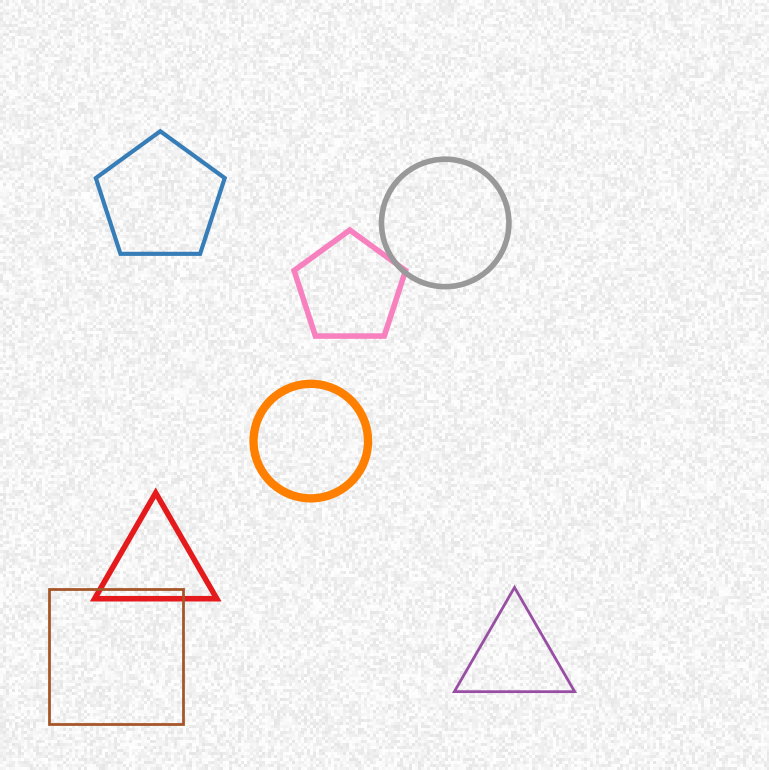[{"shape": "triangle", "thickness": 2, "radius": 0.46, "center": [0.202, 0.268]}, {"shape": "pentagon", "thickness": 1.5, "radius": 0.44, "center": [0.208, 0.742]}, {"shape": "triangle", "thickness": 1, "radius": 0.45, "center": [0.668, 0.147]}, {"shape": "circle", "thickness": 3, "radius": 0.37, "center": [0.404, 0.427]}, {"shape": "square", "thickness": 1, "radius": 0.44, "center": [0.15, 0.147]}, {"shape": "pentagon", "thickness": 2, "radius": 0.38, "center": [0.454, 0.625]}, {"shape": "circle", "thickness": 2, "radius": 0.41, "center": [0.578, 0.71]}]